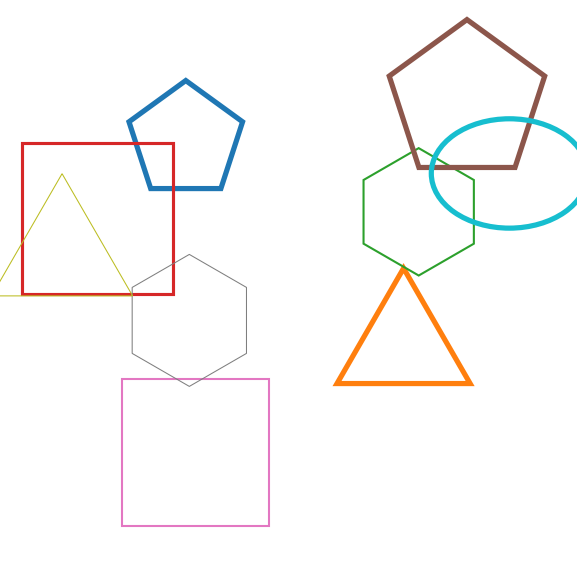[{"shape": "pentagon", "thickness": 2.5, "radius": 0.52, "center": [0.322, 0.756]}, {"shape": "triangle", "thickness": 2.5, "radius": 0.67, "center": [0.699, 0.402]}, {"shape": "hexagon", "thickness": 1, "radius": 0.55, "center": [0.725, 0.632]}, {"shape": "square", "thickness": 1.5, "radius": 0.65, "center": [0.169, 0.621]}, {"shape": "pentagon", "thickness": 2.5, "radius": 0.71, "center": [0.809, 0.824]}, {"shape": "square", "thickness": 1, "radius": 0.64, "center": [0.339, 0.215]}, {"shape": "hexagon", "thickness": 0.5, "radius": 0.57, "center": [0.328, 0.444]}, {"shape": "triangle", "thickness": 0.5, "radius": 0.71, "center": [0.107, 0.557]}, {"shape": "oval", "thickness": 2.5, "radius": 0.68, "center": [0.882, 0.699]}]